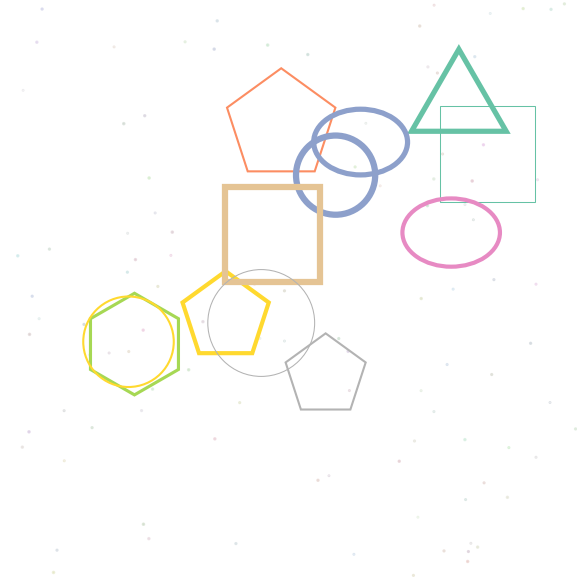[{"shape": "square", "thickness": 0.5, "radius": 0.41, "center": [0.844, 0.733]}, {"shape": "triangle", "thickness": 2.5, "radius": 0.47, "center": [0.795, 0.819]}, {"shape": "pentagon", "thickness": 1, "radius": 0.49, "center": [0.487, 0.782]}, {"shape": "circle", "thickness": 3, "radius": 0.34, "center": [0.581, 0.696]}, {"shape": "oval", "thickness": 2.5, "radius": 0.41, "center": [0.624, 0.753]}, {"shape": "oval", "thickness": 2, "radius": 0.42, "center": [0.781, 0.596]}, {"shape": "hexagon", "thickness": 1.5, "radius": 0.44, "center": [0.233, 0.403]}, {"shape": "pentagon", "thickness": 2, "radius": 0.39, "center": [0.391, 0.451]}, {"shape": "circle", "thickness": 1, "radius": 0.39, "center": [0.223, 0.407]}, {"shape": "square", "thickness": 3, "radius": 0.41, "center": [0.471, 0.594]}, {"shape": "circle", "thickness": 0.5, "radius": 0.46, "center": [0.452, 0.44]}, {"shape": "pentagon", "thickness": 1, "radius": 0.36, "center": [0.564, 0.349]}]